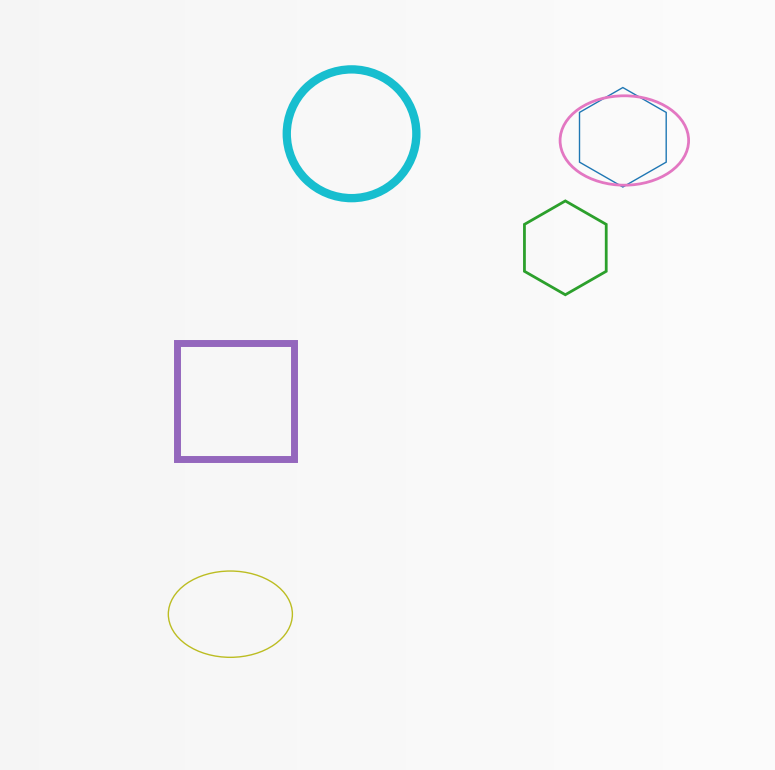[{"shape": "hexagon", "thickness": 0.5, "radius": 0.32, "center": [0.804, 0.822]}, {"shape": "hexagon", "thickness": 1, "radius": 0.3, "center": [0.729, 0.678]}, {"shape": "square", "thickness": 2.5, "radius": 0.38, "center": [0.304, 0.48]}, {"shape": "oval", "thickness": 1, "radius": 0.41, "center": [0.806, 0.818]}, {"shape": "oval", "thickness": 0.5, "radius": 0.4, "center": [0.297, 0.202]}, {"shape": "circle", "thickness": 3, "radius": 0.42, "center": [0.454, 0.826]}]